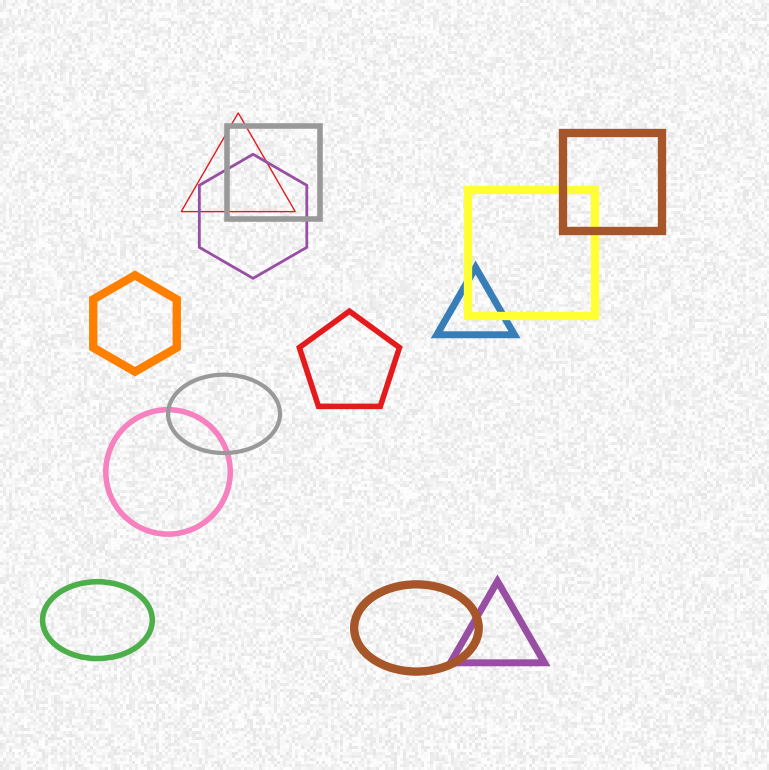[{"shape": "pentagon", "thickness": 2, "radius": 0.34, "center": [0.454, 0.528]}, {"shape": "triangle", "thickness": 0.5, "radius": 0.43, "center": [0.309, 0.768]}, {"shape": "triangle", "thickness": 2.5, "radius": 0.29, "center": [0.618, 0.594]}, {"shape": "oval", "thickness": 2, "radius": 0.36, "center": [0.127, 0.195]}, {"shape": "hexagon", "thickness": 1, "radius": 0.4, "center": [0.329, 0.719]}, {"shape": "triangle", "thickness": 2.5, "radius": 0.35, "center": [0.646, 0.175]}, {"shape": "hexagon", "thickness": 3, "radius": 0.31, "center": [0.175, 0.58]}, {"shape": "square", "thickness": 3, "radius": 0.41, "center": [0.69, 0.671]}, {"shape": "oval", "thickness": 3, "radius": 0.4, "center": [0.541, 0.184]}, {"shape": "square", "thickness": 3, "radius": 0.32, "center": [0.795, 0.764]}, {"shape": "circle", "thickness": 2, "radius": 0.4, "center": [0.218, 0.387]}, {"shape": "oval", "thickness": 1.5, "radius": 0.36, "center": [0.291, 0.463]}, {"shape": "square", "thickness": 2, "radius": 0.3, "center": [0.355, 0.776]}]